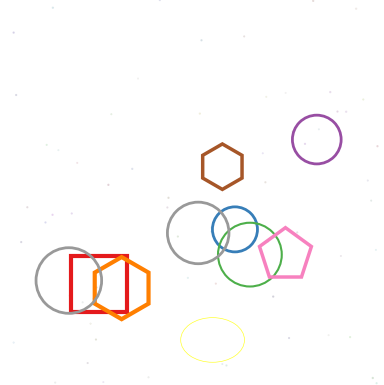[{"shape": "square", "thickness": 3, "radius": 0.36, "center": [0.258, 0.262]}, {"shape": "circle", "thickness": 2, "radius": 0.29, "center": [0.61, 0.404]}, {"shape": "circle", "thickness": 1.5, "radius": 0.41, "center": [0.649, 0.339]}, {"shape": "circle", "thickness": 2, "radius": 0.32, "center": [0.823, 0.638]}, {"shape": "hexagon", "thickness": 3, "radius": 0.4, "center": [0.316, 0.252]}, {"shape": "oval", "thickness": 0.5, "radius": 0.41, "center": [0.552, 0.117]}, {"shape": "hexagon", "thickness": 2.5, "radius": 0.3, "center": [0.578, 0.567]}, {"shape": "pentagon", "thickness": 2.5, "radius": 0.35, "center": [0.741, 0.338]}, {"shape": "circle", "thickness": 2, "radius": 0.4, "center": [0.515, 0.395]}, {"shape": "circle", "thickness": 2, "radius": 0.43, "center": [0.179, 0.271]}]